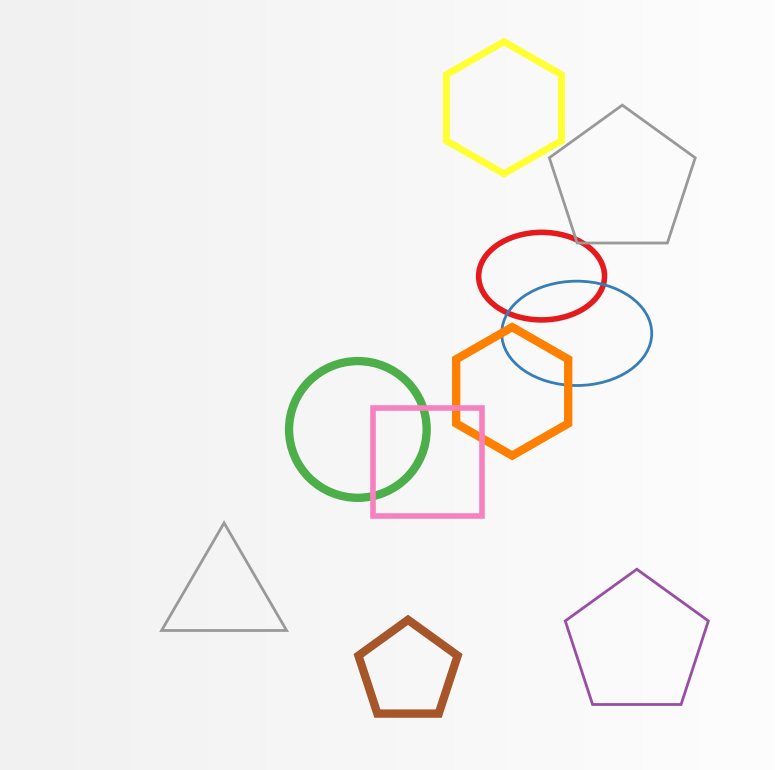[{"shape": "oval", "thickness": 2, "radius": 0.41, "center": [0.699, 0.641]}, {"shape": "oval", "thickness": 1, "radius": 0.48, "center": [0.744, 0.567]}, {"shape": "circle", "thickness": 3, "radius": 0.44, "center": [0.462, 0.442]}, {"shape": "pentagon", "thickness": 1, "radius": 0.49, "center": [0.822, 0.164]}, {"shape": "hexagon", "thickness": 3, "radius": 0.42, "center": [0.661, 0.492]}, {"shape": "hexagon", "thickness": 2.5, "radius": 0.43, "center": [0.65, 0.86]}, {"shape": "pentagon", "thickness": 3, "radius": 0.34, "center": [0.527, 0.128]}, {"shape": "square", "thickness": 2, "radius": 0.35, "center": [0.552, 0.4]}, {"shape": "pentagon", "thickness": 1, "radius": 0.49, "center": [0.803, 0.764]}, {"shape": "triangle", "thickness": 1, "radius": 0.47, "center": [0.289, 0.228]}]